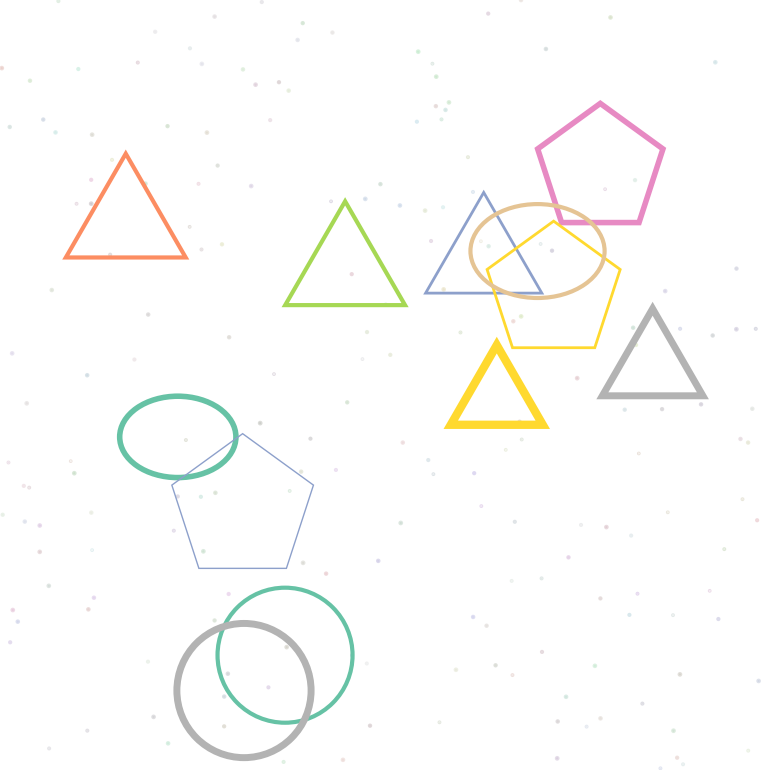[{"shape": "oval", "thickness": 2, "radius": 0.38, "center": [0.231, 0.433]}, {"shape": "circle", "thickness": 1.5, "radius": 0.44, "center": [0.37, 0.149]}, {"shape": "triangle", "thickness": 1.5, "radius": 0.45, "center": [0.163, 0.711]}, {"shape": "triangle", "thickness": 1, "radius": 0.44, "center": [0.628, 0.663]}, {"shape": "pentagon", "thickness": 0.5, "radius": 0.48, "center": [0.315, 0.34]}, {"shape": "pentagon", "thickness": 2, "radius": 0.43, "center": [0.78, 0.78]}, {"shape": "triangle", "thickness": 1.5, "radius": 0.45, "center": [0.448, 0.649]}, {"shape": "pentagon", "thickness": 1, "radius": 0.45, "center": [0.719, 0.622]}, {"shape": "triangle", "thickness": 3, "radius": 0.34, "center": [0.645, 0.483]}, {"shape": "oval", "thickness": 1.5, "radius": 0.44, "center": [0.698, 0.674]}, {"shape": "triangle", "thickness": 2.5, "radius": 0.38, "center": [0.848, 0.524]}, {"shape": "circle", "thickness": 2.5, "radius": 0.44, "center": [0.317, 0.103]}]